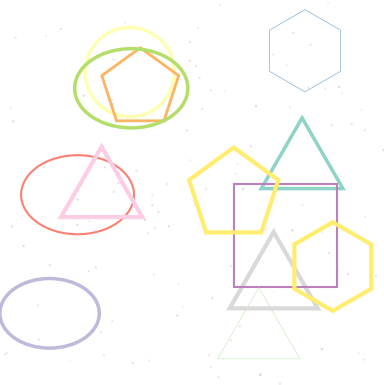[{"shape": "triangle", "thickness": 2.5, "radius": 0.61, "center": [0.785, 0.571]}, {"shape": "circle", "thickness": 2.5, "radius": 0.58, "center": [0.337, 0.813]}, {"shape": "oval", "thickness": 2.5, "radius": 0.65, "center": [0.129, 0.186]}, {"shape": "oval", "thickness": 1.5, "radius": 0.73, "center": [0.201, 0.494]}, {"shape": "hexagon", "thickness": 0.5, "radius": 0.53, "center": [0.792, 0.868]}, {"shape": "pentagon", "thickness": 2, "radius": 0.52, "center": [0.364, 0.771]}, {"shape": "oval", "thickness": 2.5, "radius": 0.73, "center": [0.341, 0.771]}, {"shape": "triangle", "thickness": 3, "radius": 0.61, "center": [0.264, 0.497]}, {"shape": "triangle", "thickness": 3, "radius": 0.66, "center": [0.711, 0.265]}, {"shape": "square", "thickness": 1.5, "radius": 0.67, "center": [0.741, 0.389]}, {"shape": "triangle", "thickness": 0.5, "radius": 0.62, "center": [0.672, 0.13]}, {"shape": "hexagon", "thickness": 3, "radius": 0.58, "center": [0.864, 0.308]}, {"shape": "pentagon", "thickness": 3, "radius": 0.61, "center": [0.607, 0.495]}]